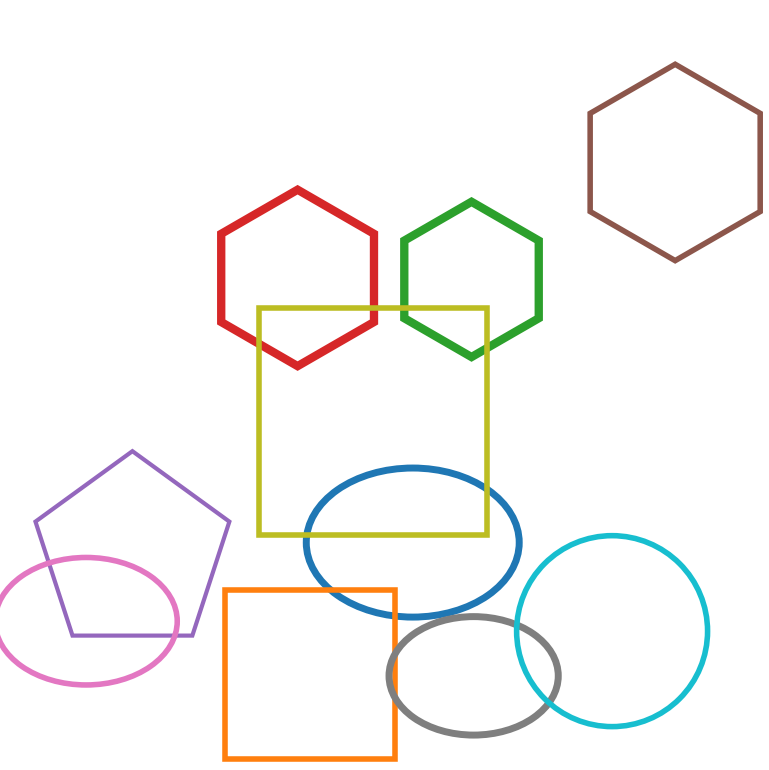[{"shape": "oval", "thickness": 2.5, "radius": 0.69, "center": [0.536, 0.295]}, {"shape": "square", "thickness": 2, "radius": 0.55, "center": [0.403, 0.124]}, {"shape": "hexagon", "thickness": 3, "radius": 0.5, "center": [0.612, 0.637]}, {"shape": "hexagon", "thickness": 3, "radius": 0.57, "center": [0.387, 0.639]}, {"shape": "pentagon", "thickness": 1.5, "radius": 0.66, "center": [0.172, 0.282]}, {"shape": "hexagon", "thickness": 2, "radius": 0.64, "center": [0.877, 0.789]}, {"shape": "oval", "thickness": 2, "radius": 0.59, "center": [0.112, 0.193]}, {"shape": "oval", "thickness": 2.5, "radius": 0.55, "center": [0.615, 0.122]}, {"shape": "square", "thickness": 2, "radius": 0.74, "center": [0.485, 0.453]}, {"shape": "circle", "thickness": 2, "radius": 0.62, "center": [0.795, 0.18]}]